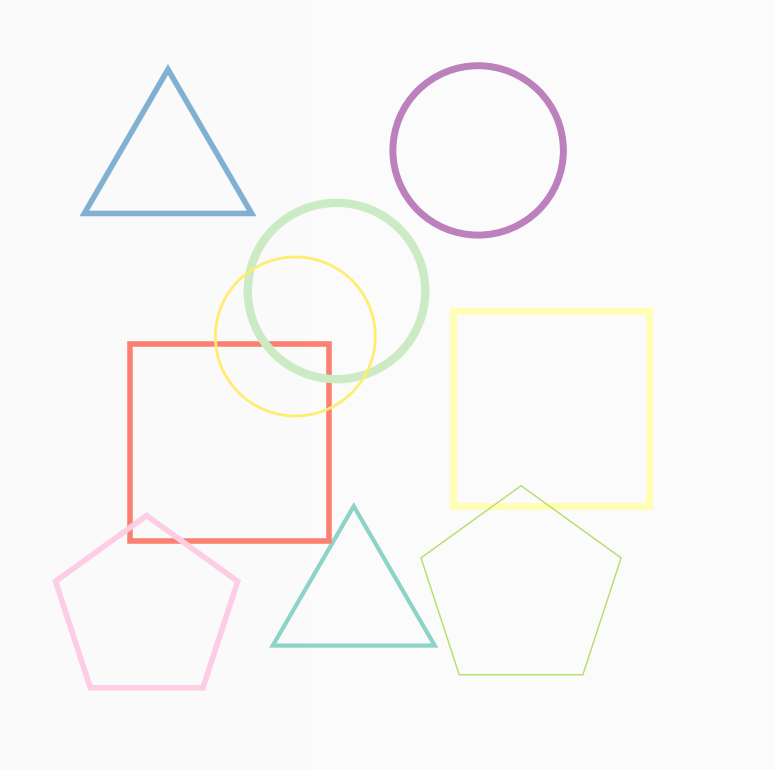[{"shape": "triangle", "thickness": 1.5, "radius": 0.6, "center": [0.456, 0.222]}, {"shape": "square", "thickness": 2.5, "radius": 0.63, "center": [0.711, 0.47]}, {"shape": "square", "thickness": 2, "radius": 0.64, "center": [0.296, 0.425]}, {"shape": "triangle", "thickness": 2, "radius": 0.62, "center": [0.217, 0.785]}, {"shape": "pentagon", "thickness": 0.5, "radius": 0.68, "center": [0.672, 0.233]}, {"shape": "pentagon", "thickness": 2, "radius": 0.62, "center": [0.189, 0.207]}, {"shape": "circle", "thickness": 2.5, "radius": 0.55, "center": [0.617, 0.805]}, {"shape": "circle", "thickness": 3, "radius": 0.57, "center": [0.434, 0.622]}, {"shape": "circle", "thickness": 1, "radius": 0.52, "center": [0.381, 0.563]}]